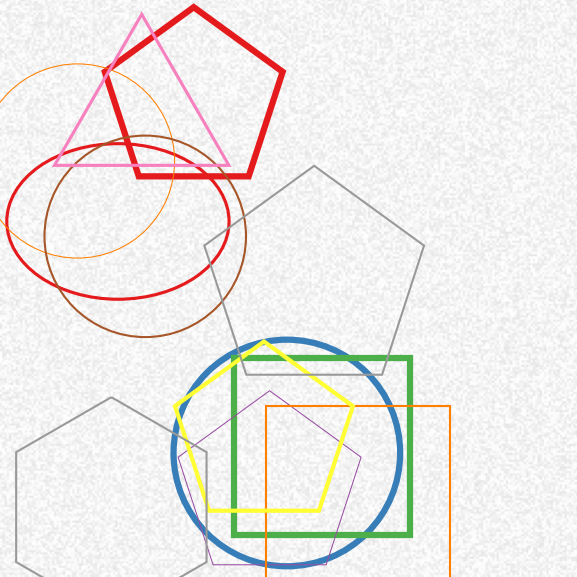[{"shape": "oval", "thickness": 1.5, "radius": 0.96, "center": [0.204, 0.616]}, {"shape": "pentagon", "thickness": 3, "radius": 0.81, "center": [0.335, 0.825]}, {"shape": "circle", "thickness": 3, "radius": 0.98, "center": [0.497, 0.215]}, {"shape": "square", "thickness": 3, "radius": 0.76, "center": [0.557, 0.226]}, {"shape": "pentagon", "thickness": 0.5, "radius": 0.83, "center": [0.467, 0.156]}, {"shape": "circle", "thickness": 0.5, "radius": 0.84, "center": [0.134, 0.72]}, {"shape": "square", "thickness": 1, "radius": 0.8, "center": [0.62, 0.136]}, {"shape": "pentagon", "thickness": 2, "radius": 0.81, "center": [0.457, 0.246]}, {"shape": "circle", "thickness": 1, "radius": 0.87, "center": [0.251, 0.59]}, {"shape": "triangle", "thickness": 1.5, "radius": 0.87, "center": [0.245, 0.8]}, {"shape": "hexagon", "thickness": 1, "radius": 0.95, "center": [0.193, 0.121]}, {"shape": "pentagon", "thickness": 1, "radius": 1.0, "center": [0.544, 0.512]}]